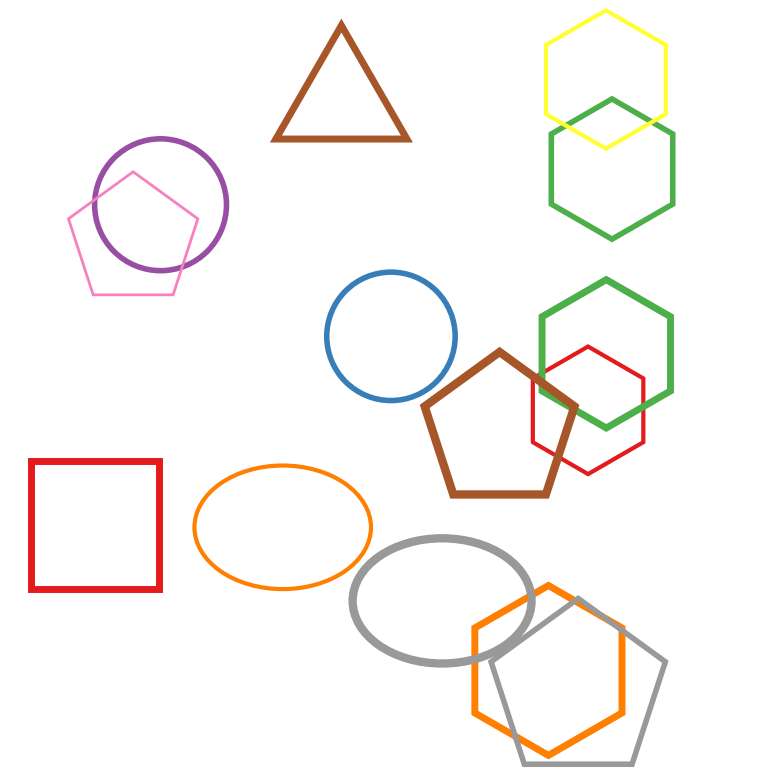[{"shape": "hexagon", "thickness": 1.5, "radius": 0.41, "center": [0.764, 0.467]}, {"shape": "square", "thickness": 2.5, "radius": 0.42, "center": [0.123, 0.318]}, {"shape": "circle", "thickness": 2, "radius": 0.42, "center": [0.508, 0.563]}, {"shape": "hexagon", "thickness": 2.5, "radius": 0.48, "center": [0.787, 0.54]}, {"shape": "hexagon", "thickness": 2, "radius": 0.46, "center": [0.795, 0.78]}, {"shape": "circle", "thickness": 2, "radius": 0.43, "center": [0.209, 0.734]}, {"shape": "oval", "thickness": 1.5, "radius": 0.57, "center": [0.367, 0.315]}, {"shape": "hexagon", "thickness": 2.5, "radius": 0.55, "center": [0.712, 0.129]}, {"shape": "hexagon", "thickness": 1.5, "radius": 0.45, "center": [0.787, 0.897]}, {"shape": "pentagon", "thickness": 3, "radius": 0.51, "center": [0.649, 0.441]}, {"shape": "triangle", "thickness": 2.5, "radius": 0.49, "center": [0.443, 0.869]}, {"shape": "pentagon", "thickness": 1, "radius": 0.44, "center": [0.173, 0.689]}, {"shape": "oval", "thickness": 3, "radius": 0.58, "center": [0.574, 0.22]}, {"shape": "pentagon", "thickness": 2, "radius": 0.59, "center": [0.751, 0.104]}]